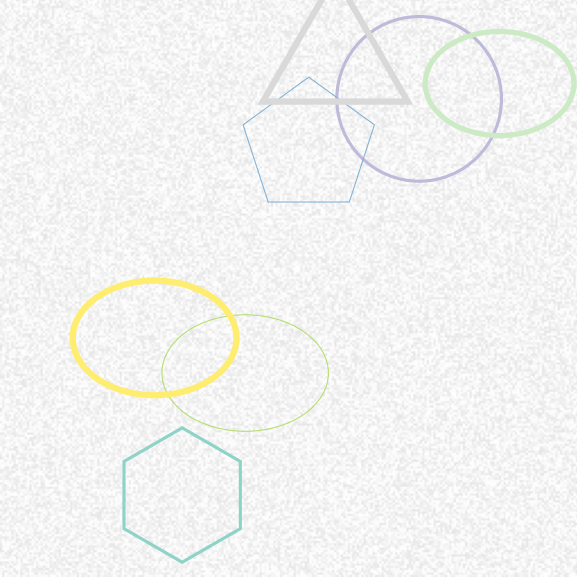[{"shape": "hexagon", "thickness": 1.5, "radius": 0.58, "center": [0.315, 0.142]}, {"shape": "circle", "thickness": 1.5, "radius": 0.71, "center": [0.726, 0.828]}, {"shape": "pentagon", "thickness": 0.5, "radius": 0.6, "center": [0.535, 0.746]}, {"shape": "oval", "thickness": 0.5, "radius": 0.72, "center": [0.425, 0.353]}, {"shape": "triangle", "thickness": 3, "radius": 0.72, "center": [0.581, 0.896]}, {"shape": "oval", "thickness": 2.5, "radius": 0.64, "center": [0.865, 0.854]}, {"shape": "oval", "thickness": 3, "radius": 0.71, "center": [0.268, 0.414]}]